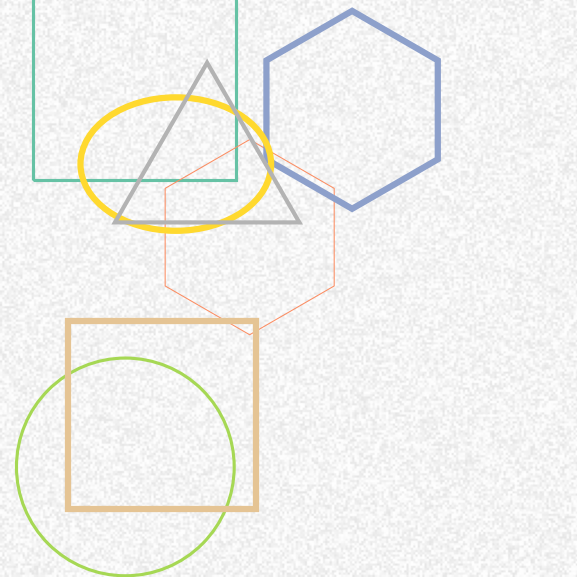[{"shape": "square", "thickness": 1.5, "radius": 0.88, "center": [0.233, 0.863]}, {"shape": "hexagon", "thickness": 0.5, "radius": 0.84, "center": [0.432, 0.588]}, {"shape": "hexagon", "thickness": 3, "radius": 0.86, "center": [0.61, 0.809]}, {"shape": "circle", "thickness": 1.5, "radius": 0.94, "center": [0.217, 0.191]}, {"shape": "oval", "thickness": 3, "radius": 0.83, "center": [0.304, 0.715]}, {"shape": "square", "thickness": 3, "radius": 0.81, "center": [0.281, 0.281]}, {"shape": "triangle", "thickness": 2, "radius": 0.92, "center": [0.359, 0.706]}]